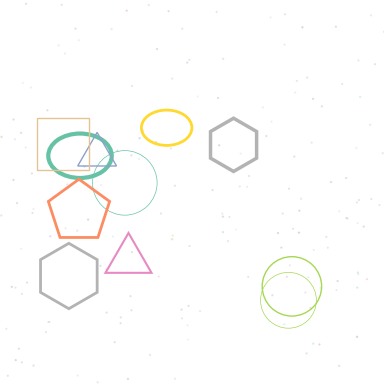[{"shape": "circle", "thickness": 0.5, "radius": 0.42, "center": [0.324, 0.525]}, {"shape": "oval", "thickness": 3, "radius": 0.41, "center": [0.208, 0.595]}, {"shape": "pentagon", "thickness": 2, "radius": 0.42, "center": [0.205, 0.451]}, {"shape": "triangle", "thickness": 1, "radius": 0.29, "center": [0.252, 0.598]}, {"shape": "triangle", "thickness": 1.5, "radius": 0.35, "center": [0.334, 0.326]}, {"shape": "circle", "thickness": 0.5, "radius": 0.36, "center": [0.749, 0.22]}, {"shape": "circle", "thickness": 1, "radius": 0.39, "center": [0.758, 0.256]}, {"shape": "oval", "thickness": 2, "radius": 0.33, "center": [0.433, 0.668]}, {"shape": "square", "thickness": 1, "radius": 0.34, "center": [0.164, 0.626]}, {"shape": "hexagon", "thickness": 2.5, "radius": 0.35, "center": [0.607, 0.624]}, {"shape": "hexagon", "thickness": 2, "radius": 0.42, "center": [0.179, 0.283]}]